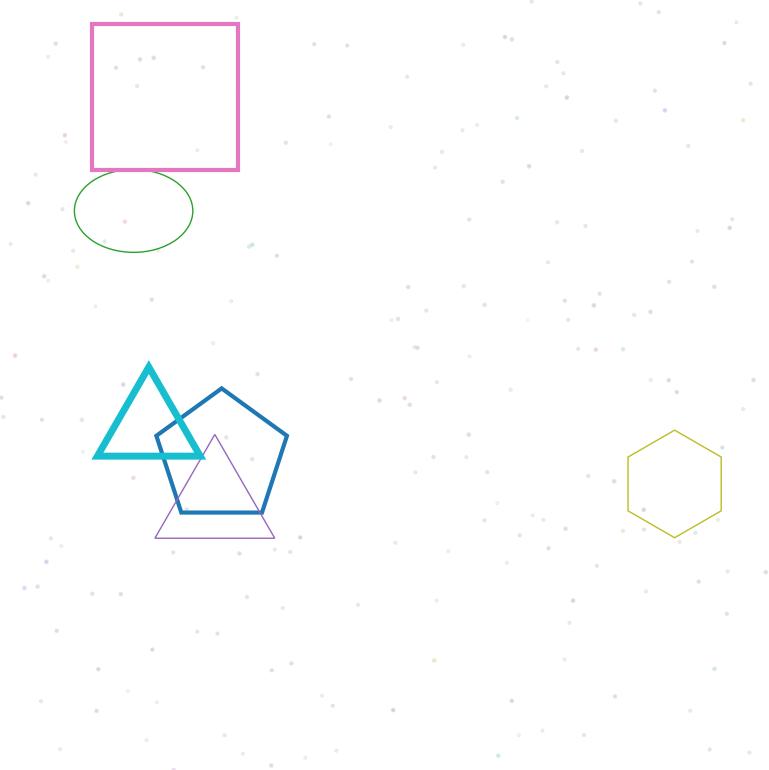[{"shape": "pentagon", "thickness": 1.5, "radius": 0.45, "center": [0.288, 0.406]}, {"shape": "oval", "thickness": 0.5, "radius": 0.38, "center": [0.174, 0.726]}, {"shape": "triangle", "thickness": 0.5, "radius": 0.45, "center": [0.279, 0.346]}, {"shape": "square", "thickness": 1.5, "radius": 0.47, "center": [0.215, 0.874]}, {"shape": "hexagon", "thickness": 0.5, "radius": 0.35, "center": [0.876, 0.372]}, {"shape": "triangle", "thickness": 2.5, "radius": 0.39, "center": [0.193, 0.446]}]